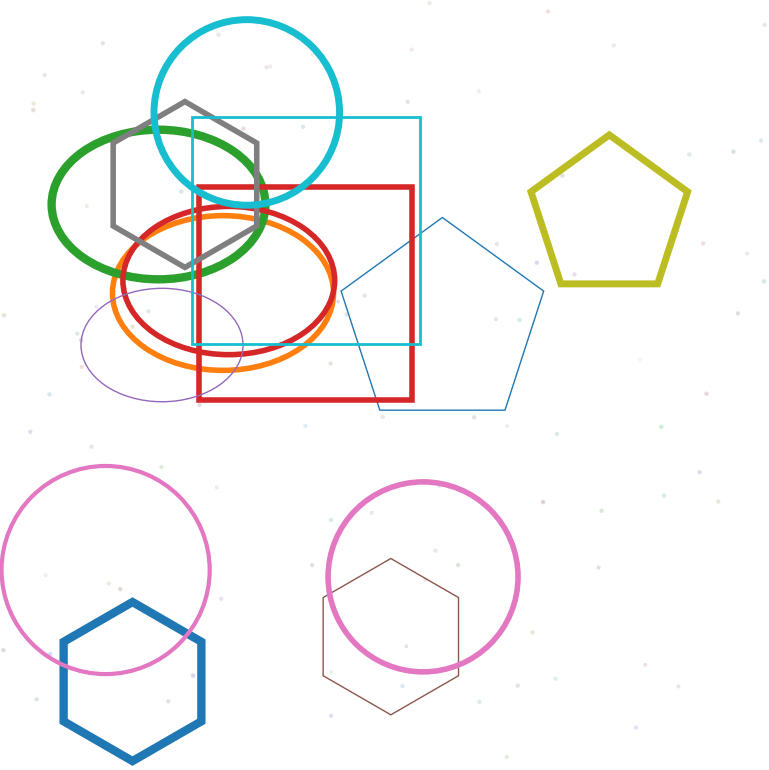[{"shape": "pentagon", "thickness": 0.5, "radius": 0.69, "center": [0.575, 0.579]}, {"shape": "hexagon", "thickness": 3, "radius": 0.52, "center": [0.172, 0.115]}, {"shape": "oval", "thickness": 2, "radius": 0.72, "center": [0.29, 0.619]}, {"shape": "oval", "thickness": 3, "radius": 0.69, "center": [0.206, 0.734]}, {"shape": "oval", "thickness": 2, "radius": 0.69, "center": [0.297, 0.636]}, {"shape": "square", "thickness": 2, "radius": 0.69, "center": [0.397, 0.619]}, {"shape": "oval", "thickness": 0.5, "radius": 0.53, "center": [0.21, 0.552]}, {"shape": "hexagon", "thickness": 0.5, "radius": 0.51, "center": [0.508, 0.173]}, {"shape": "circle", "thickness": 2, "radius": 0.62, "center": [0.549, 0.251]}, {"shape": "circle", "thickness": 1.5, "radius": 0.68, "center": [0.137, 0.26]}, {"shape": "hexagon", "thickness": 2, "radius": 0.54, "center": [0.24, 0.76]}, {"shape": "pentagon", "thickness": 2.5, "radius": 0.53, "center": [0.791, 0.718]}, {"shape": "circle", "thickness": 2.5, "radius": 0.6, "center": [0.32, 0.854]}, {"shape": "square", "thickness": 1, "radius": 0.74, "center": [0.397, 0.701]}]